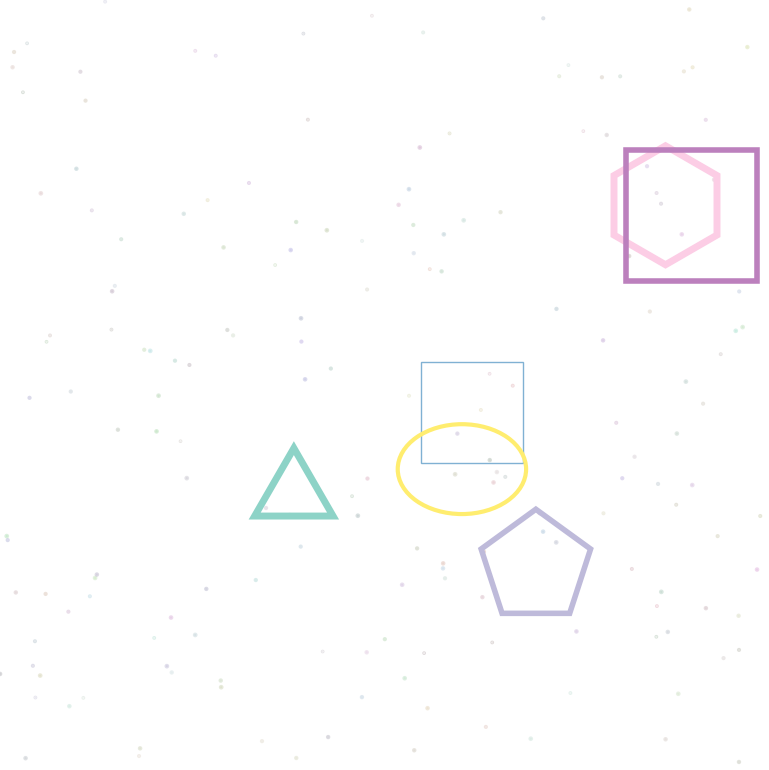[{"shape": "triangle", "thickness": 2.5, "radius": 0.29, "center": [0.382, 0.359]}, {"shape": "pentagon", "thickness": 2, "radius": 0.37, "center": [0.696, 0.264]}, {"shape": "square", "thickness": 0.5, "radius": 0.33, "center": [0.613, 0.464]}, {"shape": "hexagon", "thickness": 2.5, "radius": 0.39, "center": [0.864, 0.733]}, {"shape": "square", "thickness": 2, "radius": 0.43, "center": [0.898, 0.721]}, {"shape": "oval", "thickness": 1.5, "radius": 0.42, "center": [0.6, 0.391]}]